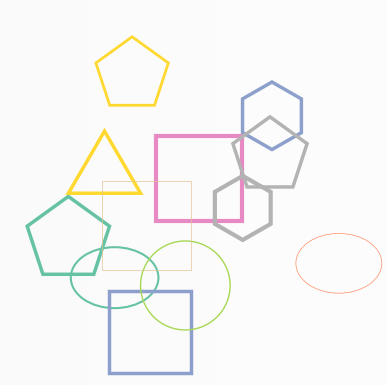[{"shape": "oval", "thickness": 1.5, "radius": 0.57, "center": [0.296, 0.279]}, {"shape": "pentagon", "thickness": 2.5, "radius": 0.56, "center": [0.176, 0.378]}, {"shape": "oval", "thickness": 0.5, "radius": 0.55, "center": [0.874, 0.316]}, {"shape": "square", "thickness": 2.5, "radius": 0.53, "center": [0.387, 0.138]}, {"shape": "hexagon", "thickness": 2.5, "radius": 0.44, "center": [0.702, 0.699]}, {"shape": "square", "thickness": 3, "radius": 0.55, "center": [0.513, 0.537]}, {"shape": "circle", "thickness": 1, "radius": 0.58, "center": [0.478, 0.259]}, {"shape": "triangle", "thickness": 2.5, "radius": 0.54, "center": [0.27, 0.552]}, {"shape": "pentagon", "thickness": 2, "radius": 0.49, "center": [0.341, 0.806]}, {"shape": "square", "thickness": 0.5, "radius": 0.58, "center": [0.377, 0.415]}, {"shape": "hexagon", "thickness": 3, "radius": 0.42, "center": [0.626, 0.46]}, {"shape": "pentagon", "thickness": 2.5, "radius": 0.5, "center": [0.697, 0.596]}]